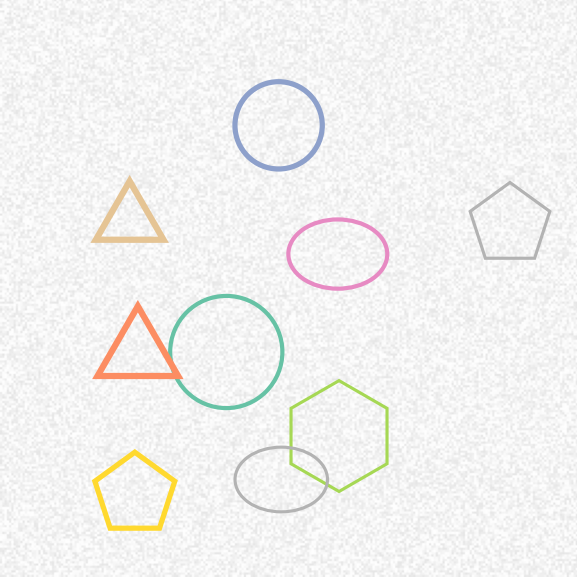[{"shape": "circle", "thickness": 2, "radius": 0.49, "center": [0.392, 0.39]}, {"shape": "triangle", "thickness": 3, "radius": 0.4, "center": [0.239, 0.388]}, {"shape": "circle", "thickness": 2.5, "radius": 0.38, "center": [0.482, 0.782]}, {"shape": "oval", "thickness": 2, "radius": 0.43, "center": [0.585, 0.559]}, {"shape": "hexagon", "thickness": 1.5, "radius": 0.48, "center": [0.587, 0.244]}, {"shape": "pentagon", "thickness": 2.5, "radius": 0.36, "center": [0.233, 0.143]}, {"shape": "triangle", "thickness": 3, "radius": 0.34, "center": [0.225, 0.618]}, {"shape": "pentagon", "thickness": 1.5, "radius": 0.36, "center": [0.883, 0.611]}, {"shape": "oval", "thickness": 1.5, "radius": 0.4, "center": [0.487, 0.169]}]